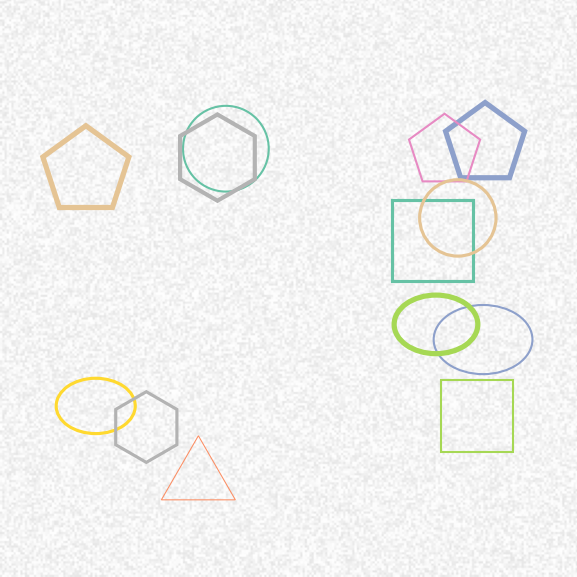[{"shape": "circle", "thickness": 1, "radius": 0.37, "center": [0.391, 0.742]}, {"shape": "square", "thickness": 1.5, "radius": 0.35, "center": [0.749, 0.583]}, {"shape": "triangle", "thickness": 0.5, "radius": 0.37, "center": [0.343, 0.171]}, {"shape": "oval", "thickness": 1, "radius": 0.43, "center": [0.836, 0.411]}, {"shape": "pentagon", "thickness": 2.5, "radius": 0.36, "center": [0.84, 0.75]}, {"shape": "pentagon", "thickness": 1, "radius": 0.32, "center": [0.77, 0.737]}, {"shape": "square", "thickness": 1, "radius": 0.31, "center": [0.826, 0.279]}, {"shape": "oval", "thickness": 2.5, "radius": 0.36, "center": [0.755, 0.437]}, {"shape": "oval", "thickness": 1.5, "radius": 0.34, "center": [0.166, 0.296]}, {"shape": "circle", "thickness": 1.5, "radius": 0.33, "center": [0.793, 0.622]}, {"shape": "pentagon", "thickness": 2.5, "radius": 0.39, "center": [0.149, 0.703]}, {"shape": "hexagon", "thickness": 1.5, "radius": 0.31, "center": [0.253, 0.26]}, {"shape": "hexagon", "thickness": 2, "radius": 0.37, "center": [0.377, 0.726]}]